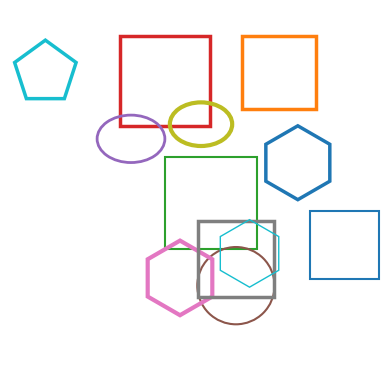[{"shape": "square", "thickness": 1.5, "radius": 0.45, "center": [0.895, 0.364]}, {"shape": "hexagon", "thickness": 2.5, "radius": 0.48, "center": [0.774, 0.577]}, {"shape": "square", "thickness": 2.5, "radius": 0.48, "center": [0.725, 0.811]}, {"shape": "square", "thickness": 1.5, "radius": 0.6, "center": [0.548, 0.472]}, {"shape": "square", "thickness": 2.5, "radius": 0.59, "center": [0.428, 0.789]}, {"shape": "oval", "thickness": 2, "radius": 0.44, "center": [0.34, 0.639]}, {"shape": "circle", "thickness": 1.5, "radius": 0.5, "center": [0.613, 0.258]}, {"shape": "hexagon", "thickness": 3, "radius": 0.48, "center": [0.468, 0.278]}, {"shape": "square", "thickness": 2.5, "radius": 0.49, "center": [0.613, 0.327]}, {"shape": "oval", "thickness": 3, "radius": 0.4, "center": [0.522, 0.677]}, {"shape": "hexagon", "thickness": 1, "radius": 0.44, "center": [0.648, 0.342]}, {"shape": "pentagon", "thickness": 2.5, "radius": 0.42, "center": [0.118, 0.812]}]